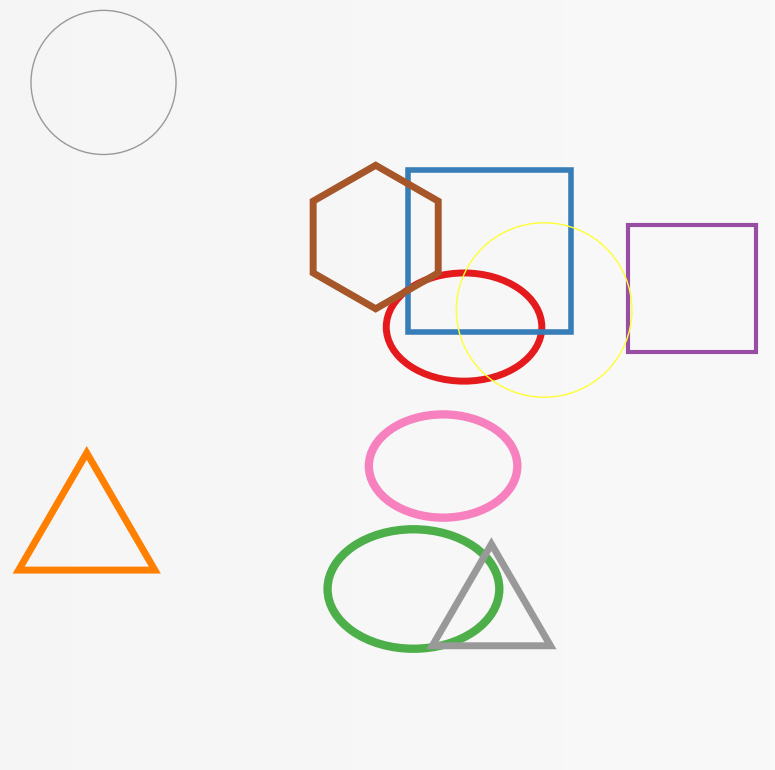[{"shape": "oval", "thickness": 2.5, "radius": 0.5, "center": [0.599, 0.575]}, {"shape": "square", "thickness": 2, "radius": 0.53, "center": [0.632, 0.674]}, {"shape": "oval", "thickness": 3, "radius": 0.55, "center": [0.533, 0.235]}, {"shape": "square", "thickness": 1.5, "radius": 0.41, "center": [0.893, 0.626]}, {"shape": "triangle", "thickness": 2.5, "radius": 0.51, "center": [0.112, 0.31]}, {"shape": "circle", "thickness": 0.5, "radius": 0.57, "center": [0.702, 0.597]}, {"shape": "hexagon", "thickness": 2.5, "radius": 0.47, "center": [0.485, 0.692]}, {"shape": "oval", "thickness": 3, "radius": 0.48, "center": [0.572, 0.395]}, {"shape": "triangle", "thickness": 2.5, "radius": 0.44, "center": [0.634, 0.205]}, {"shape": "circle", "thickness": 0.5, "radius": 0.47, "center": [0.134, 0.893]}]